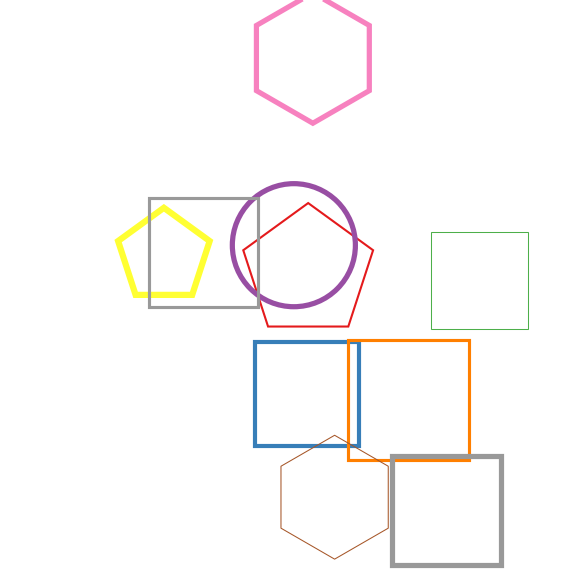[{"shape": "pentagon", "thickness": 1, "radius": 0.59, "center": [0.534, 0.529]}, {"shape": "square", "thickness": 2, "radius": 0.45, "center": [0.532, 0.317]}, {"shape": "square", "thickness": 0.5, "radius": 0.42, "center": [0.83, 0.513]}, {"shape": "circle", "thickness": 2.5, "radius": 0.53, "center": [0.509, 0.575]}, {"shape": "square", "thickness": 1.5, "radius": 0.52, "center": [0.708, 0.307]}, {"shape": "pentagon", "thickness": 3, "radius": 0.42, "center": [0.284, 0.556]}, {"shape": "hexagon", "thickness": 0.5, "radius": 0.54, "center": [0.579, 0.138]}, {"shape": "hexagon", "thickness": 2.5, "radius": 0.56, "center": [0.542, 0.899]}, {"shape": "square", "thickness": 2.5, "radius": 0.47, "center": [0.773, 0.116]}, {"shape": "square", "thickness": 1.5, "radius": 0.47, "center": [0.352, 0.562]}]